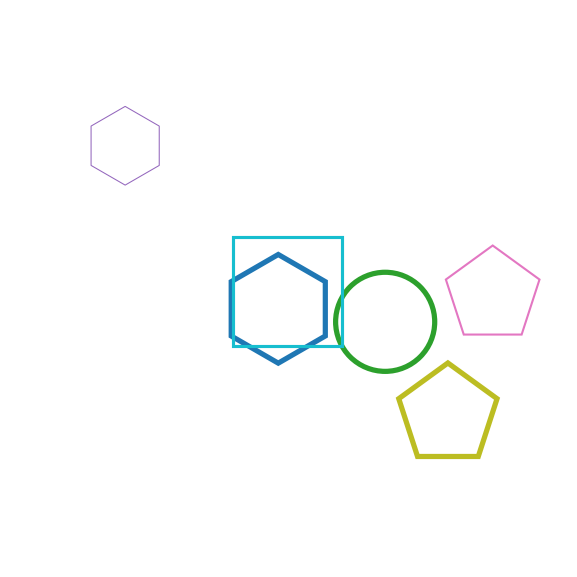[{"shape": "hexagon", "thickness": 2.5, "radius": 0.47, "center": [0.482, 0.464]}, {"shape": "circle", "thickness": 2.5, "radius": 0.43, "center": [0.667, 0.442]}, {"shape": "hexagon", "thickness": 0.5, "radius": 0.34, "center": [0.217, 0.747]}, {"shape": "pentagon", "thickness": 1, "radius": 0.43, "center": [0.853, 0.489]}, {"shape": "pentagon", "thickness": 2.5, "radius": 0.45, "center": [0.776, 0.281]}, {"shape": "square", "thickness": 1.5, "radius": 0.47, "center": [0.498, 0.495]}]